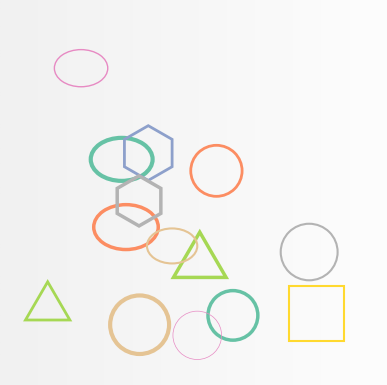[{"shape": "circle", "thickness": 2.5, "radius": 0.32, "center": [0.601, 0.181]}, {"shape": "oval", "thickness": 3, "radius": 0.4, "center": [0.314, 0.586]}, {"shape": "oval", "thickness": 2.5, "radius": 0.42, "center": [0.325, 0.41]}, {"shape": "circle", "thickness": 2, "radius": 0.33, "center": [0.559, 0.556]}, {"shape": "hexagon", "thickness": 2, "radius": 0.36, "center": [0.383, 0.602]}, {"shape": "oval", "thickness": 1, "radius": 0.34, "center": [0.209, 0.823]}, {"shape": "circle", "thickness": 0.5, "radius": 0.31, "center": [0.509, 0.129]}, {"shape": "triangle", "thickness": 2, "radius": 0.33, "center": [0.123, 0.202]}, {"shape": "triangle", "thickness": 2.5, "radius": 0.39, "center": [0.516, 0.319]}, {"shape": "square", "thickness": 1.5, "radius": 0.36, "center": [0.818, 0.185]}, {"shape": "oval", "thickness": 1.5, "radius": 0.32, "center": [0.444, 0.361]}, {"shape": "circle", "thickness": 3, "radius": 0.38, "center": [0.36, 0.157]}, {"shape": "circle", "thickness": 1.5, "radius": 0.37, "center": [0.798, 0.345]}, {"shape": "hexagon", "thickness": 2.5, "radius": 0.33, "center": [0.359, 0.478]}]